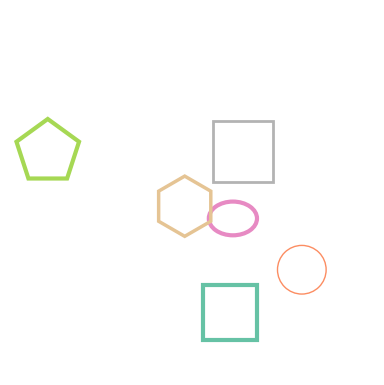[{"shape": "square", "thickness": 3, "radius": 0.35, "center": [0.597, 0.188]}, {"shape": "circle", "thickness": 1, "radius": 0.32, "center": [0.784, 0.299]}, {"shape": "oval", "thickness": 3, "radius": 0.31, "center": [0.605, 0.433]}, {"shape": "pentagon", "thickness": 3, "radius": 0.43, "center": [0.124, 0.605]}, {"shape": "hexagon", "thickness": 2.5, "radius": 0.39, "center": [0.48, 0.464]}, {"shape": "square", "thickness": 2, "radius": 0.39, "center": [0.631, 0.607]}]